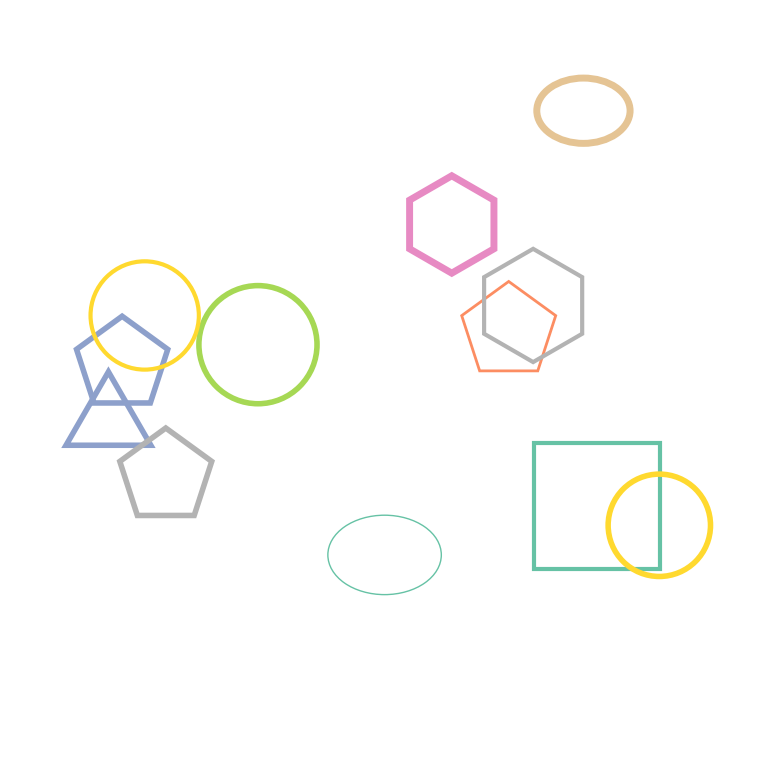[{"shape": "oval", "thickness": 0.5, "radius": 0.37, "center": [0.499, 0.279]}, {"shape": "square", "thickness": 1.5, "radius": 0.41, "center": [0.775, 0.343]}, {"shape": "pentagon", "thickness": 1, "radius": 0.32, "center": [0.661, 0.57]}, {"shape": "pentagon", "thickness": 2, "radius": 0.31, "center": [0.159, 0.527]}, {"shape": "triangle", "thickness": 2, "radius": 0.32, "center": [0.141, 0.454]}, {"shape": "hexagon", "thickness": 2.5, "radius": 0.32, "center": [0.587, 0.708]}, {"shape": "circle", "thickness": 2, "radius": 0.38, "center": [0.335, 0.552]}, {"shape": "circle", "thickness": 2, "radius": 0.33, "center": [0.856, 0.318]}, {"shape": "circle", "thickness": 1.5, "radius": 0.35, "center": [0.188, 0.59]}, {"shape": "oval", "thickness": 2.5, "radius": 0.3, "center": [0.758, 0.856]}, {"shape": "pentagon", "thickness": 2, "radius": 0.31, "center": [0.215, 0.381]}, {"shape": "hexagon", "thickness": 1.5, "radius": 0.37, "center": [0.692, 0.603]}]